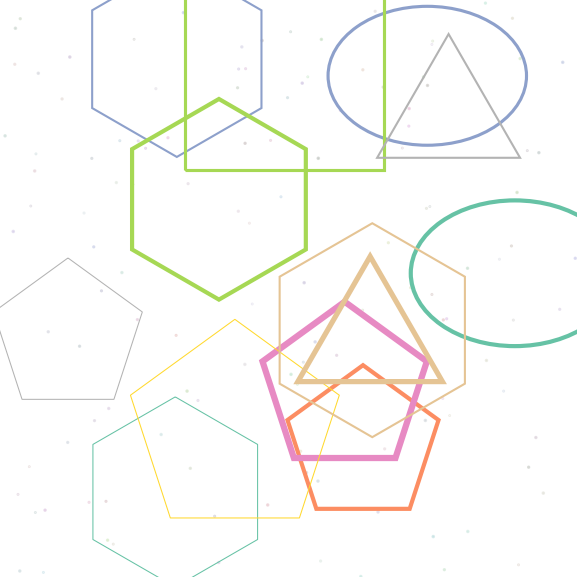[{"shape": "oval", "thickness": 2, "radius": 0.9, "center": [0.892, 0.526]}, {"shape": "hexagon", "thickness": 0.5, "radius": 0.82, "center": [0.303, 0.147]}, {"shape": "pentagon", "thickness": 2, "radius": 0.69, "center": [0.629, 0.229]}, {"shape": "oval", "thickness": 1.5, "radius": 0.86, "center": [0.74, 0.868]}, {"shape": "hexagon", "thickness": 1, "radius": 0.85, "center": [0.306, 0.897]}, {"shape": "pentagon", "thickness": 3, "radius": 0.75, "center": [0.597, 0.327]}, {"shape": "square", "thickness": 1.5, "radius": 0.86, "center": [0.492, 0.877]}, {"shape": "hexagon", "thickness": 2, "radius": 0.87, "center": [0.379, 0.654]}, {"shape": "pentagon", "thickness": 0.5, "radius": 0.95, "center": [0.407, 0.256]}, {"shape": "triangle", "thickness": 2.5, "radius": 0.72, "center": [0.641, 0.411]}, {"shape": "hexagon", "thickness": 1, "radius": 0.93, "center": [0.645, 0.427]}, {"shape": "pentagon", "thickness": 0.5, "radius": 0.68, "center": [0.118, 0.417]}, {"shape": "triangle", "thickness": 1, "radius": 0.71, "center": [0.777, 0.797]}]